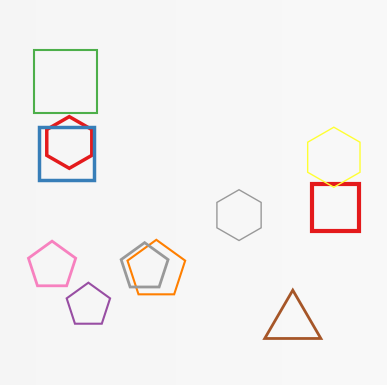[{"shape": "hexagon", "thickness": 2.5, "radius": 0.34, "center": [0.179, 0.63]}, {"shape": "square", "thickness": 3, "radius": 0.31, "center": [0.866, 0.46]}, {"shape": "square", "thickness": 2.5, "radius": 0.35, "center": [0.172, 0.602]}, {"shape": "square", "thickness": 1.5, "radius": 0.41, "center": [0.168, 0.789]}, {"shape": "pentagon", "thickness": 1.5, "radius": 0.29, "center": [0.228, 0.207]}, {"shape": "pentagon", "thickness": 1.5, "radius": 0.39, "center": [0.403, 0.299]}, {"shape": "hexagon", "thickness": 1, "radius": 0.39, "center": [0.862, 0.592]}, {"shape": "triangle", "thickness": 2, "radius": 0.42, "center": [0.756, 0.163]}, {"shape": "pentagon", "thickness": 2, "radius": 0.32, "center": [0.134, 0.31]}, {"shape": "hexagon", "thickness": 1, "radius": 0.33, "center": [0.617, 0.441]}, {"shape": "pentagon", "thickness": 2, "radius": 0.32, "center": [0.373, 0.306]}]